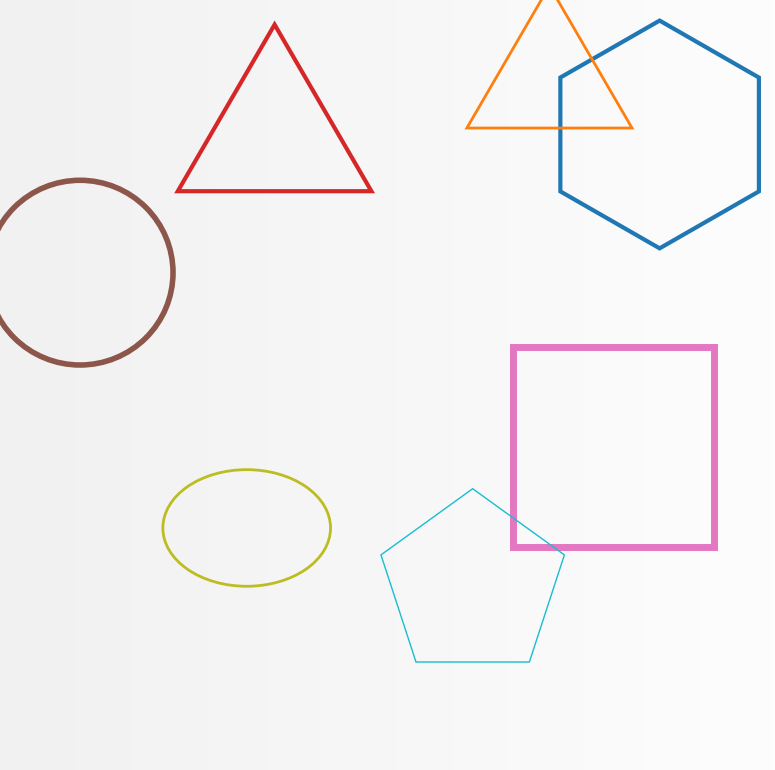[{"shape": "hexagon", "thickness": 1.5, "radius": 0.74, "center": [0.851, 0.825]}, {"shape": "triangle", "thickness": 1, "radius": 0.62, "center": [0.709, 0.895]}, {"shape": "triangle", "thickness": 1.5, "radius": 0.72, "center": [0.354, 0.824]}, {"shape": "circle", "thickness": 2, "radius": 0.6, "center": [0.103, 0.646]}, {"shape": "square", "thickness": 2.5, "radius": 0.65, "center": [0.791, 0.419]}, {"shape": "oval", "thickness": 1, "radius": 0.54, "center": [0.318, 0.314]}, {"shape": "pentagon", "thickness": 0.5, "radius": 0.62, "center": [0.61, 0.241]}]